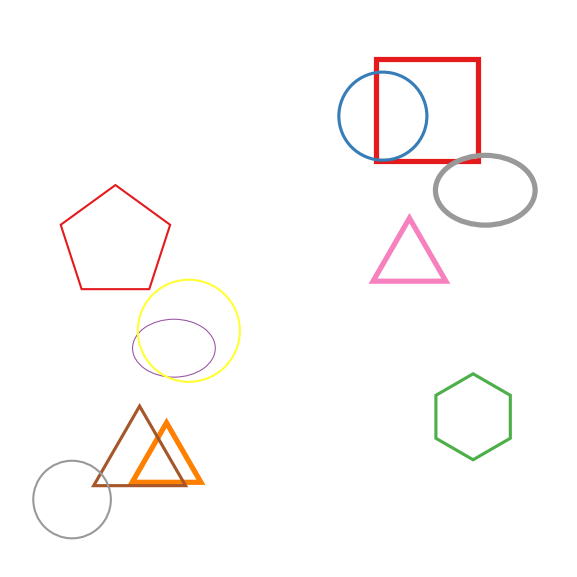[{"shape": "pentagon", "thickness": 1, "radius": 0.5, "center": [0.2, 0.579]}, {"shape": "square", "thickness": 2.5, "radius": 0.44, "center": [0.739, 0.808]}, {"shape": "circle", "thickness": 1.5, "radius": 0.38, "center": [0.663, 0.798]}, {"shape": "hexagon", "thickness": 1.5, "radius": 0.37, "center": [0.819, 0.277]}, {"shape": "oval", "thickness": 0.5, "radius": 0.36, "center": [0.301, 0.396]}, {"shape": "triangle", "thickness": 2.5, "radius": 0.34, "center": [0.288, 0.198]}, {"shape": "circle", "thickness": 1, "radius": 0.44, "center": [0.327, 0.426]}, {"shape": "triangle", "thickness": 1.5, "radius": 0.46, "center": [0.242, 0.204]}, {"shape": "triangle", "thickness": 2.5, "radius": 0.36, "center": [0.709, 0.549]}, {"shape": "circle", "thickness": 1, "radius": 0.34, "center": [0.125, 0.134]}, {"shape": "oval", "thickness": 2.5, "radius": 0.43, "center": [0.84, 0.67]}]